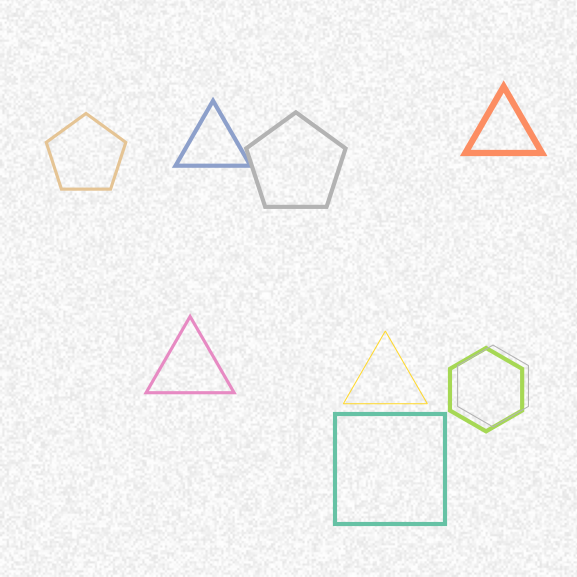[{"shape": "square", "thickness": 2, "radius": 0.47, "center": [0.675, 0.187]}, {"shape": "triangle", "thickness": 3, "radius": 0.38, "center": [0.872, 0.773]}, {"shape": "triangle", "thickness": 2, "radius": 0.37, "center": [0.369, 0.75]}, {"shape": "triangle", "thickness": 1.5, "radius": 0.44, "center": [0.329, 0.363]}, {"shape": "hexagon", "thickness": 2, "radius": 0.36, "center": [0.842, 0.324]}, {"shape": "triangle", "thickness": 0.5, "radius": 0.42, "center": [0.667, 0.342]}, {"shape": "pentagon", "thickness": 1.5, "radius": 0.36, "center": [0.149, 0.73]}, {"shape": "pentagon", "thickness": 2, "radius": 0.45, "center": [0.512, 0.714]}, {"shape": "hexagon", "thickness": 0.5, "radius": 0.35, "center": [0.854, 0.331]}]